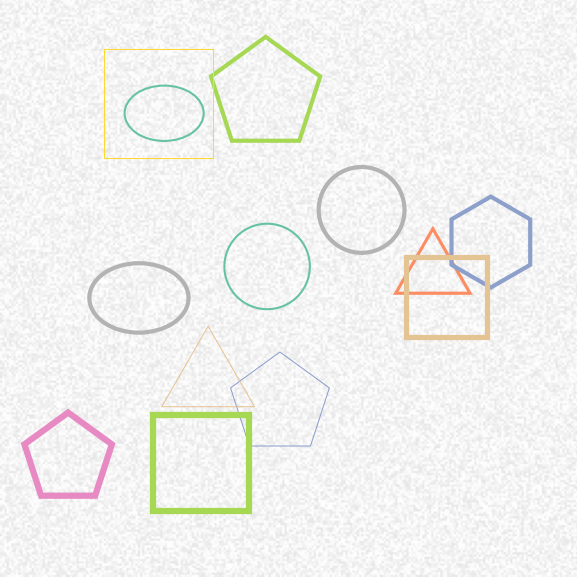[{"shape": "circle", "thickness": 1, "radius": 0.37, "center": [0.463, 0.538]}, {"shape": "oval", "thickness": 1, "radius": 0.34, "center": [0.284, 0.803]}, {"shape": "triangle", "thickness": 1.5, "radius": 0.37, "center": [0.75, 0.529]}, {"shape": "pentagon", "thickness": 0.5, "radius": 0.45, "center": [0.485, 0.3]}, {"shape": "hexagon", "thickness": 2, "radius": 0.39, "center": [0.85, 0.58]}, {"shape": "pentagon", "thickness": 3, "radius": 0.4, "center": [0.118, 0.205]}, {"shape": "square", "thickness": 3, "radius": 0.41, "center": [0.349, 0.197]}, {"shape": "pentagon", "thickness": 2, "radius": 0.5, "center": [0.46, 0.836]}, {"shape": "square", "thickness": 0.5, "radius": 0.47, "center": [0.274, 0.819]}, {"shape": "triangle", "thickness": 0.5, "radius": 0.46, "center": [0.36, 0.341]}, {"shape": "square", "thickness": 2.5, "radius": 0.35, "center": [0.773, 0.485]}, {"shape": "circle", "thickness": 2, "radius": 0.37, "center": [0.626, 0.636]}, {"shape": "oval", "thickness": 2, "radius": 0.43, "center": [0.241, 0.483]}]